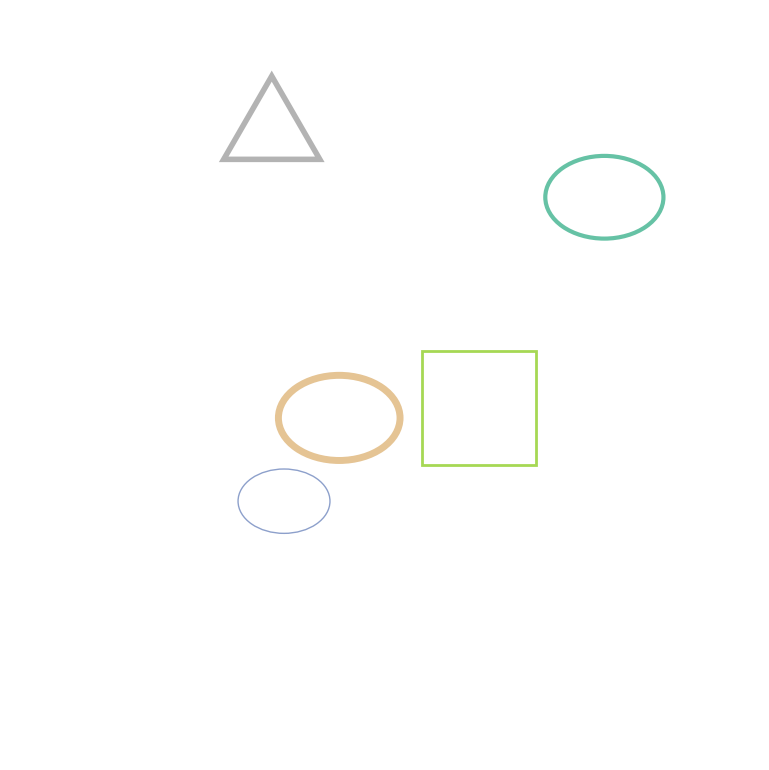[{"shape": "oval", "thickness": 1.5, "radius": 0.38, "center": [0.785, 0.744]}, {"shape": "oval", "thickness": 0.5, "radius": 0.3, "center": [0.369, 0.349]}, {"shape": "square", "thickness": 1, "radius": 0.37, "center": [0.622, 0.47]}, {"shape": "oval", "thickness": 2.5, "radius": 0.39, "center": [0.441, 0.457]}, {"shape": "triangle", "thickness": 2, "radius": 0.36, "center": [0.353, 0.829]}]